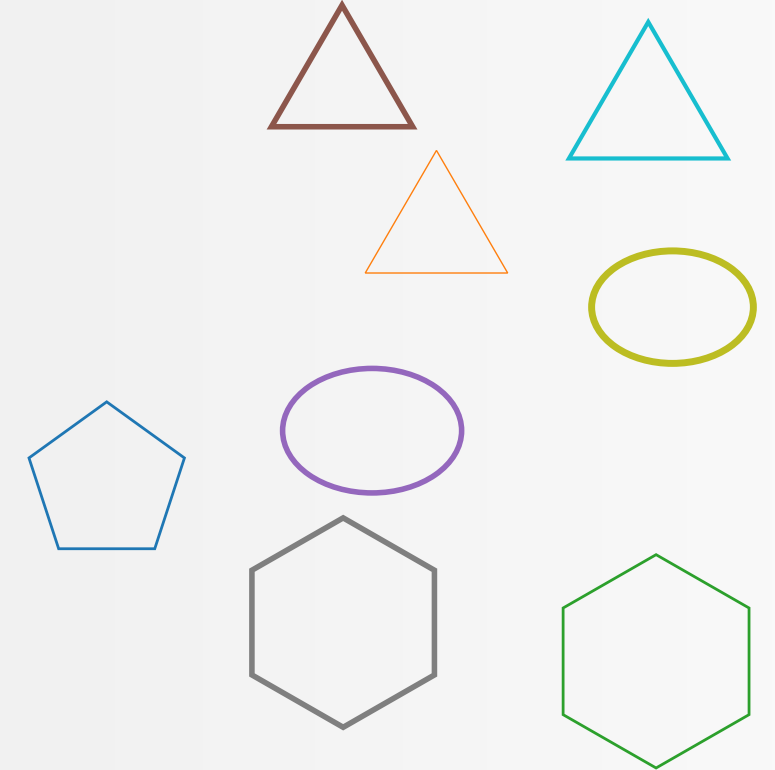[{"shape": "pentagon", "thickness": 1, "radius": 0.53, "center": [0.138, 0.373]}, {"shape": "triangle", "thickness": 0.5, "radius": 0.53, "center": [0.563, 0.699]}, {"shape": "hexagon", "thickness": 1, "radius": 0.69, "center": [0.847, 0.141]}, {"shape": "oval", "thickness": 2, "radius": 0.58, "center": [0.48, 0.441]}, {"shape": "triangle", "thickness": 2, "radius": 0.53, "center": [0.441, 0.888]}, {"shape": "hexagon", "thickness": 2, "radius": 0.68, "center": [0.443, 0.191]}, {"shape": "oval", "thickness": 2.5, "radius": 0.52, "center": [0.868, 0.601]}, {"shape": "triangle", "thickness": 1.5, "radius": 0.59, "center": [0.836, 0.853]}]